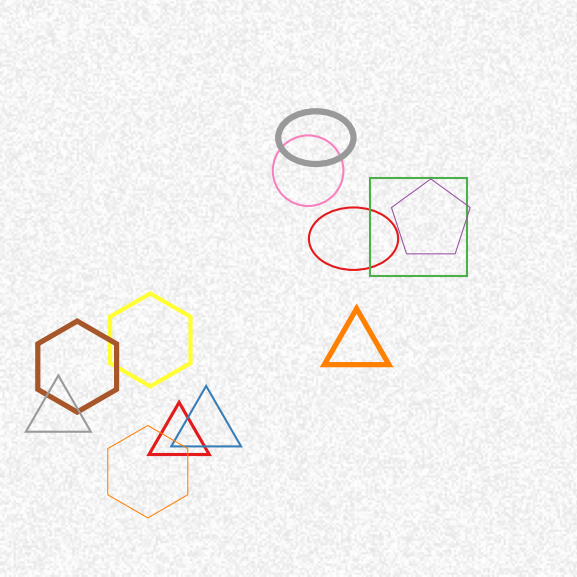[{"shape": "oval", "thickness": 1, "radius": 0.39, "center": [0.612, 0.586]}, {"shape": "triangle", "thickness": 1.5, "radius": 0.3, "center": [0.31, 0.242]}, {"shape": "triangle", "thickness": 1, "radius": 0.35, "center": [0.357, 0.261]}, {"shape": "square", "thickness": 1, "radius": 0.42, "center": [0.725, 0.606]}, {"shape": "pentagon", "thickness": 0.5, "radius": 0.36, "center": [0.746, 0.618]}, {"shape": "hexagon", "thickness": 0.5, "radius": 0.4, "center": [0.256, 0.182]}, {"shape": "triangle", "thickness": 2.5, "radius": 0.32, "center": [0.617, 0.4]}, {"shape": "hexagon", "thickness": 2, "radius": 0.4, "center": [0.26, 0.411]}, {"shape": "hexagon", "thickness": 2.5, "radius": 0.39, "center": [0.134, 0.364]}, {"shape": "circle", "thickness": 1, "radius": 0.31, "center": [0.534, 0.704]}, {"shape": "oval", "thickness": 3, "radius": 0.33, "center": [0.547, 0.761]}, {"shape": "triangle", "thickness": 1, "radius": 0.32, "center": [0.101, 0.284]}]